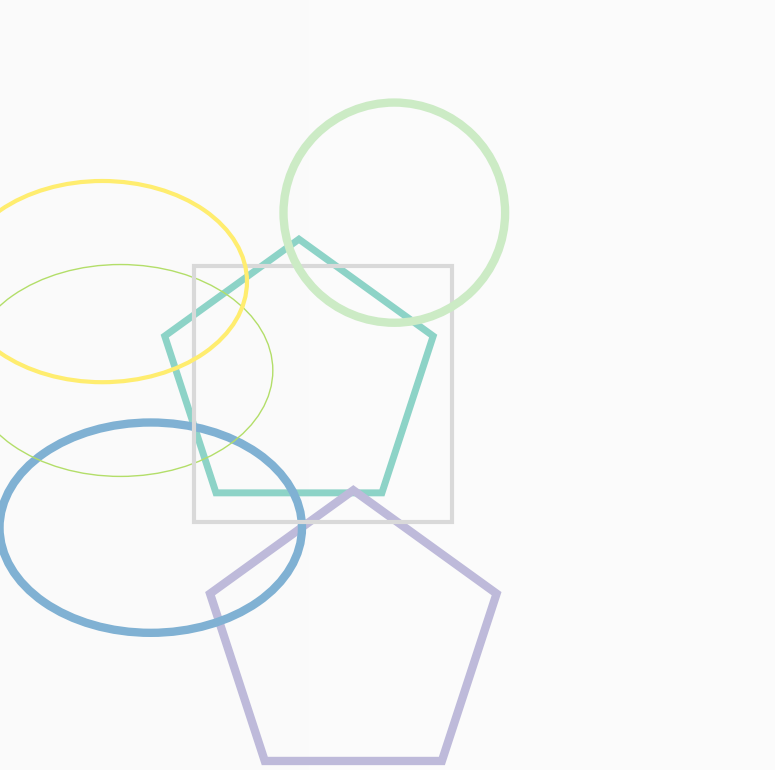[{"shape": "pentagon", "thickness": 2.5, "radius": 0.91, "center": [0.386, 0.507]}, {"shape": "pentagon", "thickness": 3, "radius": 0.97, "center": [0.456, 0.169]}, {"shape": "oval", "thickness": 3, "radius": 0.98, "center": [0.195, 0.315]}, {"shape": "oval", "thickness": 0.5, "radius": 0.98, "center": [0.155, 0.519]}, {"shape": "square", "thickness": 1.5, "radius": 0.83, "center": [0.417, 0.488]}, {"shape": "circle", "thickness": 3, "radius": 0.71, "center": [0.509, 0.724]}, {"shape": "oval", "thickness": 1.5, "radius": 0.93, "center": [0.132, 0.634]}]